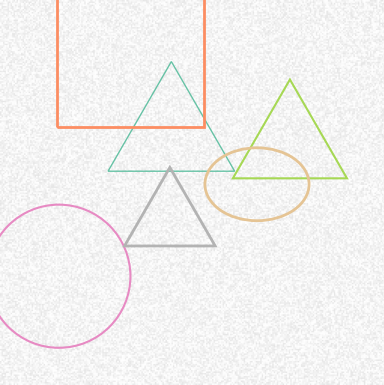[{"shape": "triangle", "thickness": 1, "radius": 0.95, "center": [0.445, 0.65]}, {"shape": "square", "thickness": 2, "radius": 0.96, "center": [0.338, 0.861]}, {"shape": "circle", "thickness": 1.5, "radius": 0.93, "center": [0.153, 0.283]}, {"shape": "triangle", "thickness": 1.5, "radius": 0.86, "center": [0.753, 0.622]}, {"shape": "oval", "thickness": 2, "radius": 0.68, "center": [0.668, 0.521]}, {"shape": "triangle", "thickness": 2, "radius": 0.68, "center": [0.441, 0.429]}]